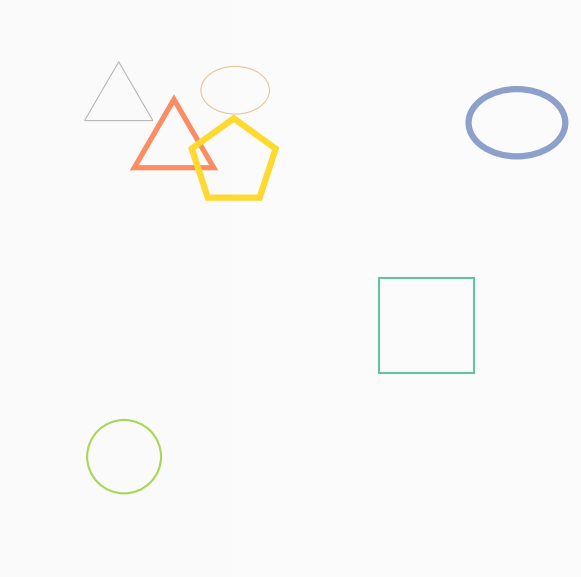[{"shape": "square", "thickness": 1, "radius": 0.41, "center": [0.734, 0.435]}, {"shape": "triangle", "thickness": 2.5, "radius": 0.39, "center": [0.299, 0.748]}, {"shape": "oval", "thickness": 3, "radius": 0.42, "center": [0.889, 0.787]}, {"shape": "circle", "thickness": 1, "radius": 0.32, "center": [0.213, 0.208]}, {"shape": "pentagon", "thickness": 3, "radius": 0.38, "center": [0.402, 0.718]}, {"shape": "oval", "thickness": 0.5, "radius": 0.29, "center": [0.405, 0.843]}, {"shape": "triangle", "thickness": 0.5, "radius": 0.34, "center": [0.204, 0.824]}]